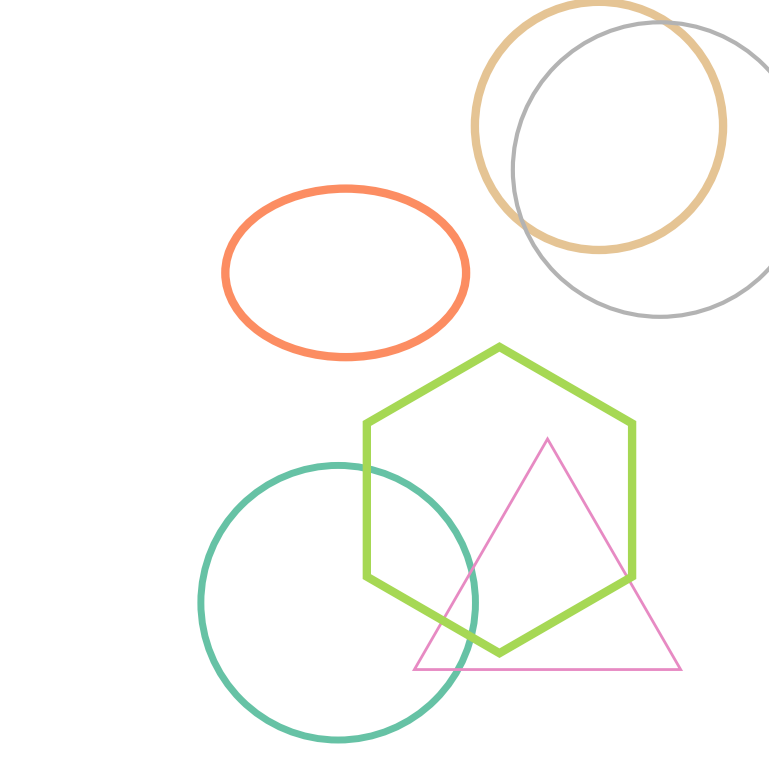[{"shape": "circle", "thickness": 2.5, "radius": 0.89, "center": [0.439, 0.217]}, {"shape": "oval", "thickness": 3, "radius": 0.78, "center": [0.449, 0.646]}, {"shape": "triangle", "thickness": 1, "radius": 1.0, "center": [0.711, 0.23]}, {"shape": "hexagon", "thickness": 3, "radius": 0.99, "center": [0.649, 0.351]}, {"shape": "circle", "thickness": 3, "radius": 0.81, "center": [0.778, 0.836]}, {"shape": "circle", "thickness": 1.5, "radius": 0.96, "center": [0.857, 0.78]}]